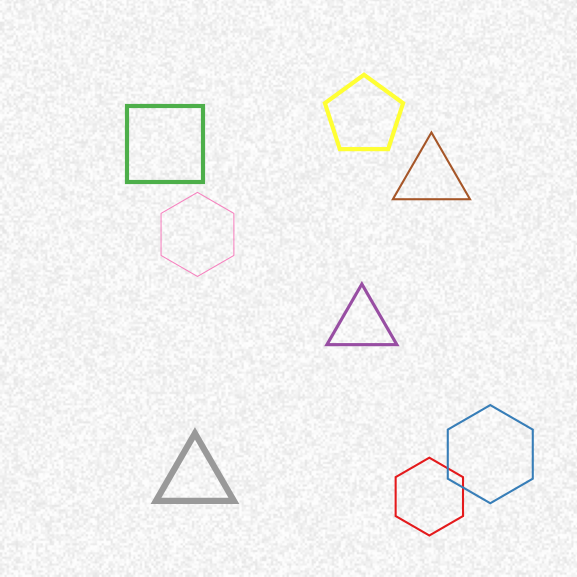[{"shape": "hexagon", "thickness": 1, "radius": 0.34, "center": [0.743, 0.139]}, {"shape": "hexagon", "thickness": 1, "radius": 0.42, "center": [0.849, 0.213]}, {"shape": "square", "thickness": 2, "radius": 0.33, "center": [0.286, 0.75]}, {"shape": "triangle", "thickness": 1.5, "radius": 0.35, "center": [0.627, 0.437]}, {"shape": "pentagon", "thickness": 2, "radius": 0.36, "center": [0.63, 0.798]}, {"shape": "triangle", "thickness": 1, "radius": 0.39, "center": [0.747, 0.693]}, {"shape": "hexagon", "thickness": 0.5, "radius": 0.36, "center": [0.342, 0.593]}, {"shape": "triangle", "thickness": 3, "radius": 0.39, "center": [0.338, 0.171]}]